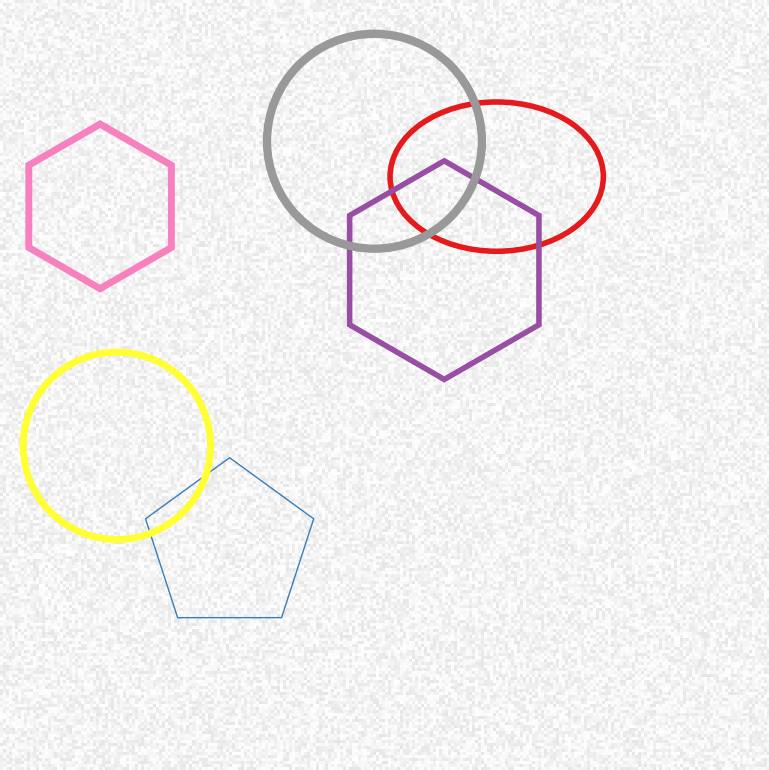[{"shape": "oval", "thickness": 2, "radius": 0.69, "center": [0.645, 0.771]}, {"shape": "pentagon", "thickness": 0.5, "radius": 0.57, "center": [0.298, 0.291]}, {"shape": "hexagon", "thickness": 2, "radius": 0.71, "center": [0.577, 0.649]}, {"shape": "circle", "thickness": 2.5, "radius": 0.61, "center": [0.152, 0.421]}, {"shape": "hexagon", "thickness": 2.5, "radius": 0.53, "center": [0.13, 0.732]}, {"shape": "circle", "thickness": 3, "radius": 0.7, "center": [0.486, 0.817]}]